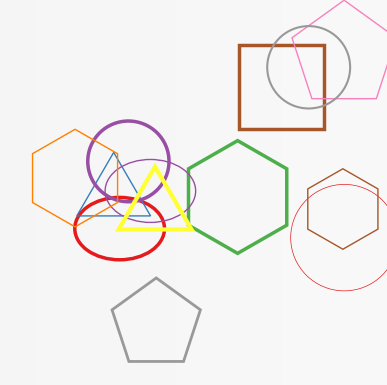[{"shape": "circle", "thickness": 0.5, "radius": 0.69, "center": [0.888, 0.383]}, {"shape": "oval", "thickness": 2.5, "radius": 0.58, "center": [0.309, 0.406]}, {"shape": "triangle", "thickness": 1, "radius": 0.55, "center": [0.293, 0.494]}, {"shape": "hexagon", "thickness": 2.5, "radius": 0.73, "center": [0.613, 0.488]}, {"shape": "oval", "thickness": 1, "radius": 0.58, "center": [0.388, 0.504]}, {"shape": "circle", "thickness": 2.5, "radius": 0.52, "center": [0.331, 0.581]}, {"shape": "hexagon", "thickness": 1, "radius": 0.63, "center": [0.194, 0.537]}, {"shape": "triangle", "thickness": 3, "radius": 0.54, "center": [0.4, 0.458]}, {"shape": "square", "thickness": 2.5, "radius": 0.54, "center": [0.727, 0.773]}, {"shape": "hexagon", "thickness": 1, "radius": 0.52, "center": [0.885, 0.457]}, {"shape": "pentagon", "thickness": 1, "radius": 0.71, "center": [0.888, 0.858]}, {"shape": "pentagon", "thickness": 2, "radius": 0.6, "center": [0.403, 0.158]}, {"shape": "circle", "thickness": 1.5, "radius": 0.53, "center": [0.797, 0.825]}]